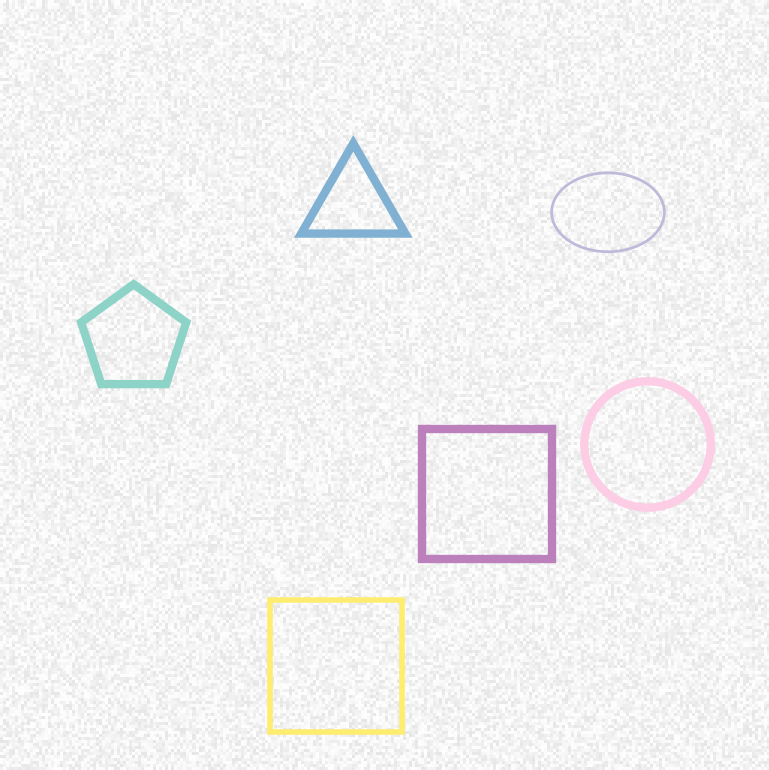[{"shape": "pentagon", "thickness": 3, "radius": 0.36, "center": [0.174, 0.559]}, {"shape": "oval", "thickness": 1, "radius": 0.37, "center": [0.79, 0.724]}, {"shape": "triangle", "thickness": 3, "radius": 0.39, "center": [0.459, 0.736]}, {"shape": "circle", "thickness": 3, "radius": 0.41, "center": [0.841, 0.423]}, {"shape": "square", "thickness": 3, "radius": 0.42, "center": [0.633, 0.358]}, {"shape": "square", "thickness": 2, "radius": 0.43, "center": [0.436, 0.135]}]